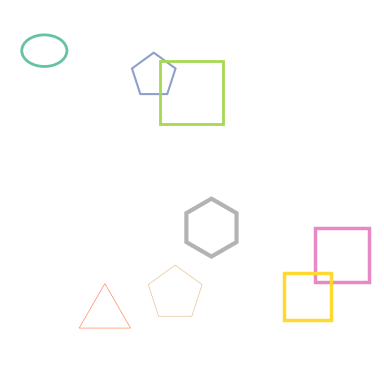[{"shape": "oval", "thickness": 2, "radius": 0.29, "center": [0.115, 0.868]}, {"shape": "triangle", "thickness": 0.5, "radius": 0.39, "center": [0.272, 0.186]}, {"shape": "pentagon", "thickness": 1.5, "radius": 0.3, "center": [0.399, 0.804]}, {"shape": "square", "thickness": 2.5, "radius": 0.35, "center": [0.888, 0.338]}, {"shape": "square", "thickness": 2, "radius": 0.4, "center": [0.497, 0.76]}, {"shape": "square", "thickness": 2.5, "radius": 0.31, "center": [0.798, 0.229]}, {"shape": "pentagon", "thickness": 0.5, "radius": 0.37, "center": [0.455, 0.238]}, {"shape": "hexagon", "thickness": 3, "radius": 0.38, "center": [0.549, 0.409]}]